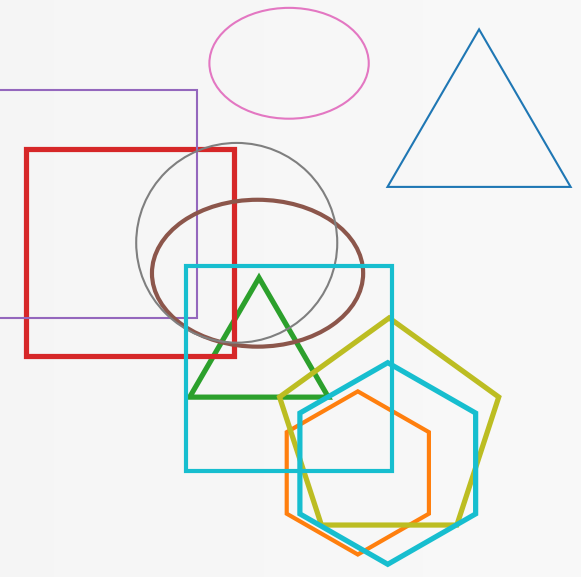[{"shape": "triangle", "thickness": 1, "radius": 0.91, "center": [0.824, 0.766]}, {"shape": "hexagon", "thickness": 2, "radius": 0.71, "center": [0.616, 0.18]}, {"shape": "triangle", "thickness": 2.5, "radius": 0.69, "center": [0.446, 0.38]}, {"shape": "square", "thickness": 2.5, "radius": 0.9, "center": [0.224, 0.562]}, {"shape": "square", "thickness": 1, "radius": 0.99, "center": [0.141, 0.646]}, {"shape": "oval", "thickness": 2, "radius": 0.91, "center": [0.443, 0.526]}, {"shape": "oval", "thickness": 1, "radius": 0.69, "center": [0.497, 0.89]}, {"shape": "circle", "thickness": 1, "radius": 0.86, "center": [0.407, 0.579]}, {"shape": "pentagon", "thickness": 2.5, "radius": 0.99, "center": [0.669, 0.25]}, {"shape": "hexagon", "thickness": 2.5, "radius": 0.87, "center": [0.667, 0.197]}, {"shape": "square", "thickness": 2, "radius": 0.89, "center": [0.497, 0.361]}]